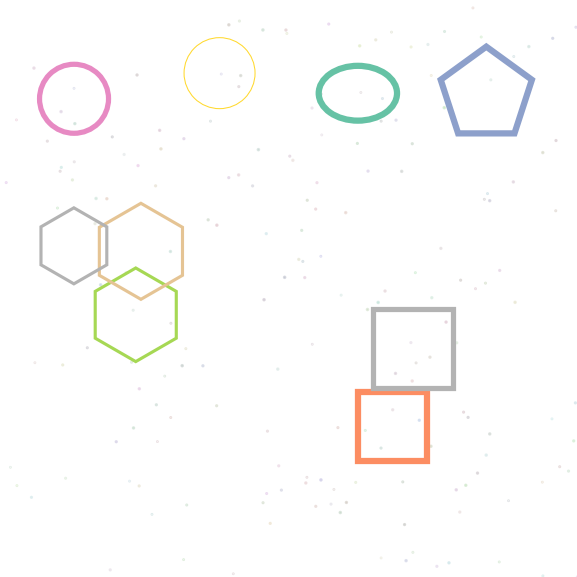[{"shape": "oval", "thickness": 3, "radius": 0.34, "center": [0.62, 0.838]}, {"shape": "square", "thickness": 3, "radius": 0.3, "center": [0.679, 0.26]}, {"shape": "pentagon", "thickness": 3, "radius": 0.42, "center": [0.842, 0.835]}, {"shape": "circle", "thickness": 2.5, "radius": 0.3, "center": [0.128, 0.828]}, {"shape": "hexagon", "thickness": 1.5, "radius": 0.41, "center": [0.235, 0.454]}, {"shape": "circle", "thickness": 0.5, "radius": 0.31, "center": [0.38, 0.872]}, {"shape": "hexagon", "thickness": 1.5, "radius": 0.42, "center": [0.244, 0.564]}, {"shape": "square", "thickness": 2.5, "radius": 0.34, "center": [0.715, 0.396]}, {"shape": "hexagon", "thickness": 1.5, "radius": 0.33, "center": [0.128, 0.573]}]